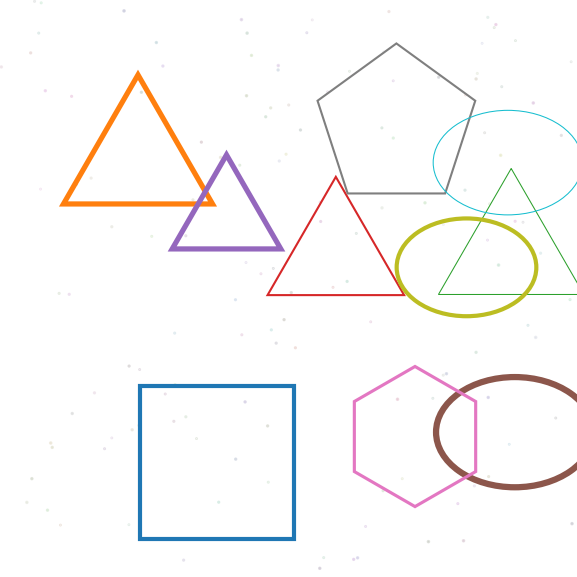[{"shape": "square", "thickness": 2, "radius": 0.66, "center": [0.376, 0.198]}, {"shape": "triangle", "thickness": 2.5, "radius": 0.75, "center": [0.239, 0.72]}, {"shape": "triangle", "thickness": 0.5, "radius": 0.73, "center": [0.885, 0.562]}, {"shape": "triangle", "thickness": 1, "radius": 0.68, "center": [0.582, 0.556]}, {"shape": "triangle", "thickness": 2.5, "radius": 0.54, "center": [0.392, 0.622]}, {"shape": "oval", "thickness": 3, "radius": 0.68, "center": [0.891, 0.251]}, {"shape": "hexagon", "thickness": 1.5, "radius": 0.61, "center": [0.719, 0.243]}, {"shape": "pentagon", "thickness": 1, "radius": 0.72, "center": [0.686, 0.78]}, {"shape": "oval", "thickness": 2, "radius": 0.6, "center": [0.808, 0.536]}, {"shape": "oval", "thickness": 0.5, "radius": 0.65, "center": [0.879, 0.718]}]